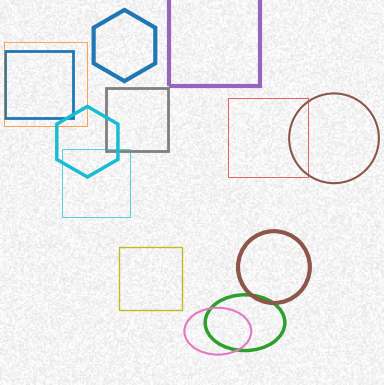[{"shape": "hexagon", "thickness": 3, "radius": 0.46, "center": [0.323, 0.882]}, {"shape": "square", "thickness": 2, "radius": 0.44, "center": [0.101, 0.781]}, {"shape": "square", "thickness": 0.5, "radius": 0.54, "center": [0.118, 0.781]}, {"shape": "oval", "thickness": 2.5, "radius": 0.52, "center": [0.636, 0.162]}, {"shape": "square", "thickness": 0.5, "radius": 0.52, "center": [0.697, 0.642]}, {"shape": "square", "thickness": 3, "radius": 0.59, "center": [0.557, 0.895]}, {"shape": "circle", "thickness": 1.5, "radius": 0.58, "center": [0.868, 0.641]}, {"shape": "circle", "thickness": 3, "radius": 0.47, "center": [0.711, 0.306]}, {"shape": "oval", "thickness": 1.5, "radius": 0.43, "center": [0.566, 0.14]}, {"shape": "square", "thickness": 2, "radius": 0.41, "center": [0.356, 0.69]}, {"shape": "square", "thickness": 1, "radius": 0.41, "center": [0.391, 0.277]}, {"shape": "square", "thickness": 0.5, "radius": 0.44, "center": [0.25, 0.525]}, {"shape": "hexagon", "thickness": 2.5, "radius": 0.46, "center": [0.227, 0.632]}]